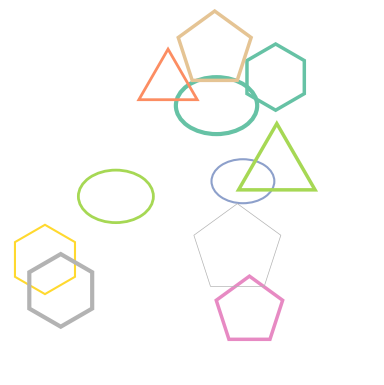[{"shape": "oval", "thickness": 3, "radius": 0.53, "center": [0.562, 0.726]}, {"shape": "hexagon", "thickness": 2.5, "radius": 0.43, "center": [0.716, 0.8]}, {"shape": "triangle", "thickness": 2, "radius": 0.44, "center": [0.436, 0.785]}, {"shape": "oval", "thickness": 1.5, "radius": 0.41, "center": [0.631, 0.529]}, {"shape": "pentagon", "thickness": 2.5, "radius": 0.45, "center": [0.648, 0.192]}, {"shape": "oval", "thickness": 2, "radius": 0.49, "center": [0.301, 0.49]}, {"shape": "triangle", "thickness": 2.5, "radius": 0.57, "center": [0.719, 0.564]}, {"shape": "hexagon", "thickness": 1.5, "radius": 0.45, "center": [0.117, 0.326]}, {"shape": "pentagon", "thickness": 2.5, "radius": 0.5, "center": [0.558, 0.872]}, {"shape": "hexagon", "thickness": 3, "radius": 0.47, "center": [0.158, 0.246]}, {"shape": "pentagon", "thickness": 0.5, "radius": 0.59, "center": [0.617, 0.352]}]